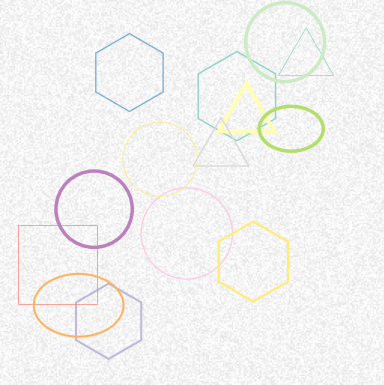[{"shape": "triangle", "thickness": 0.5, "radius": 0.41, "center": [0.795, 0.845]}, {"shape": "hexagon", "thickness": 1, "radius": 0.58, "center": [0.615, 0.75]}, {"shape": "triangle", "thickness": 3, "radius": 0.41, "center": [0.64, 0.701]}, {"shape": "hexagon", "thickness": 1.5, "radius": 0.49, "center": [0.282, 0.166]}, {"shape": "square", "thickness": 0.5, "radius": 0.51, "center": [0.15, 0.312]}, {"shape": "hexagon", "thickness": 1, "radius": 0.51, "center": [0.336, 0.812]}, {"shape": "oval", "thickness": 1.5, "radius": 0.58, "center": [0.204, 0.207]}, {"shape": "oval", "thickness": 2.5, "radius": 0.42, "center": [0.756, 0.666]}, {"shape": "circle", "thickness": 1, "radius": 0.59, "center": [0.485, 0.394]}, {"shape": "triangle", "thickness": 1, "radius": 0.42, "center": [0.574, 0.611]}, {"shape": "circle", "thickness": 2.5, "radius": 0.5, "center": [0.244, 0.457]}, {"shape": "circle", "thickness": 2.5, "radius": 0.51, "center": [0.741, 0.891]}, {"shape": "hexagon", "thickness": 1.5, "radius": 0.52, "center": [0.658, 0.321]}, {"shape": "circle", "thickness": 0.5, "radius": 0.48, "center": [0.416, 0.586]}]